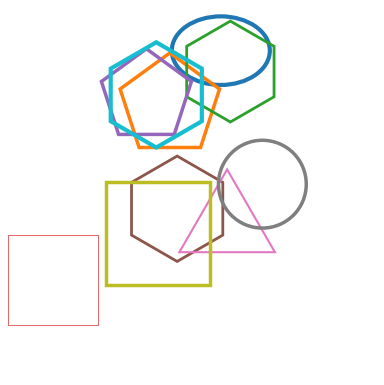[{"shape": "oval", "thickness": 3, "radius": 0.64, "center": [0.574, 0.868]}, {"shape": "pentagon", "thickness": 2.5, "radius": 0.68, "center": [0.441, 0.727]}, {"shape": "hexagon", "thickness": 2, "radius": 0.66, "center": [0.598, 0.814]}, {"shape": "square", "thickness": 0.5, "radius": 0.59, "center": [0.138, 0.273]}, {"shape": "pentagon", "thickness": 2.5, "radius": 0.61, "center": [0.38, 0.75]}, {"shape": "hexagon", "thickness": 2, "radius": 0.68, "center": [0.46, 0.458]}, {"shape": "triangle", "thickness": 1.5, "radius": 0.72, "center": [0.59, 0.417]}, {"shape": "circle", "thickness": 2.5, "radius": 0.57, "center": [0.681, 0.522]}, {"shape": "square", "thickness": 2.5, "radius": 0.67, "center": [0.41, 0.393]}, {"shape": "hexagon", "thickness": 3, "radius": 0.68, "center": [0.406, 0.753]}]